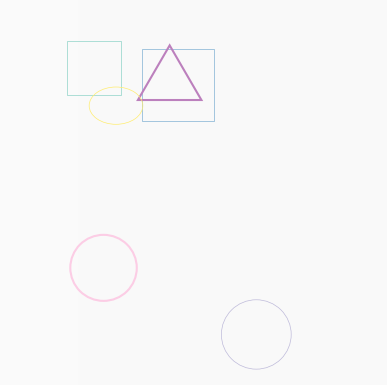[{"shape": "square", "thickness": 0.5, "radius": 0.35, "center": [0.242, 0.823]}, {"shape": "circle", "thickness": 0.5, "radius": 0.45, "center": [0.661, 0.131]}, {"shape": "square", "thickness": 0.5, "radius": 0.47, "center": [0.459, 0.779]}, {"shape": "circle", "thickness": 1.5, "radius": 0.43, "center": [0.267, 0.304]}, {"shape": "triangle", "thickness": 1.5, "radius": 0.47, "center": [0.438, 0.788]}, {"shape": "oval", "thickness": 0.5, "radius": 0.35, "center": [0.299, 0.726]}]